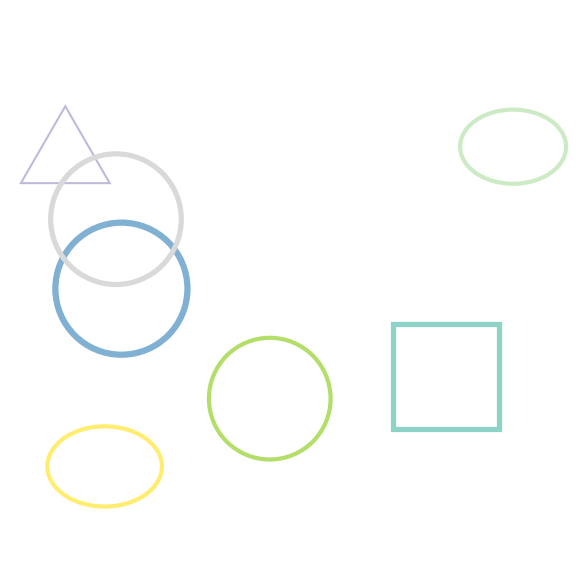[{"shape": "square", "thickness": 2.5, "radius": 0.46, "center": [0.772, 0.347]}, {"shape": "triangle", "thickness": 1, "radius": 0.44, "center": [0.113, 0.726]}, {"shape": "circle", "thickness": 3, "radius": 0.57, "center": [0.21, 0.499]}, {"shape": "circle", "thickness": 2, "radius": 0.53, "center": [0.467, 0.309]}, {"shape": "circle", "thickness": 2.5, "radius": 0.57, "center": [0.201, 0.62]}, {"shape": "oval", "thickness": 2, "radius": 0.46, "center": [0.889, 0.745]}, {"shape": "oval", "thickness": 2, "radius": 0.5, "center": [0.181, 0.191]}]